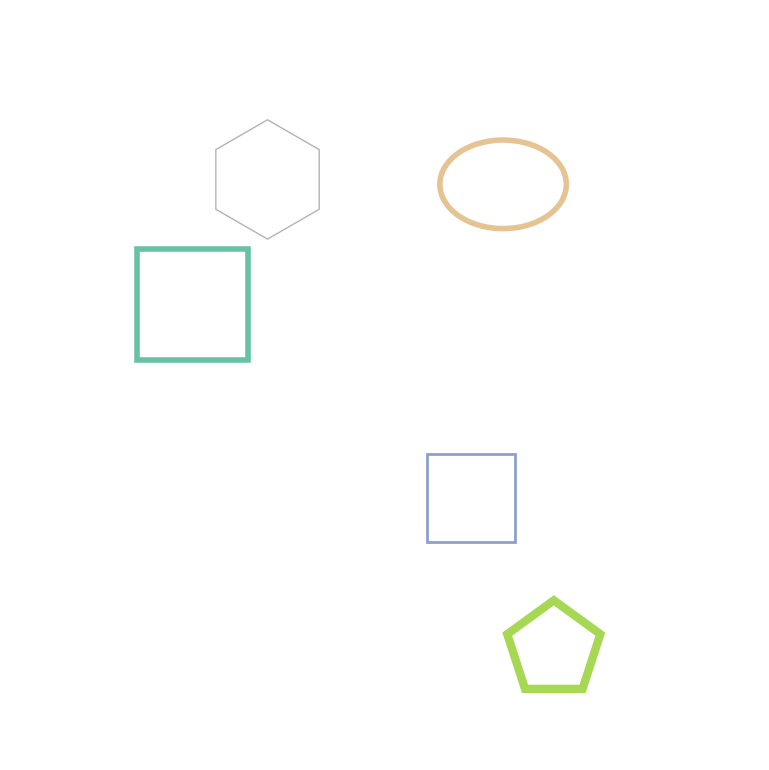[{"shape": "square", "thickness": 2, "radius": 0.36, "center": [0.25, 0.605]}, {"shape": "square", "thickness": 1, "radius": 0.29, "center": [0.612, 0.353]}, {"shape": "pentagon", "thickness": 3, "radius": 0.32, "center": [0.719, 0.157]}, {"shape": "oval", "thickness": 2, "radius": 0.41, "center": [0.653, 0.761]}, {"shape": "hexagon", "thickness": 0.5, "radius": 0.39, "center": [0.347, 0.767]}]